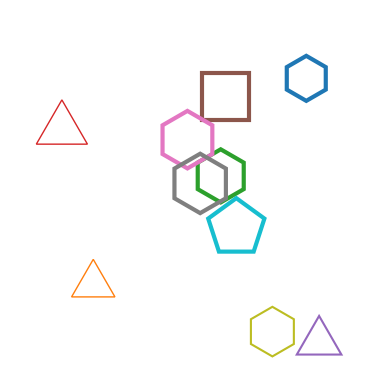[{"shape": "hexagon", "thickness": 3, "radius": 0.29, "center": [0.796, 0.796]}, {"shape": "triangle", "thickness": 1, "radius": 0.33, "center": [0.242, 0.261]}, {"shape": "hexagon", "thickness": 3, "radius": 0.34, "center": [0.573, 0.543]}, {"shape": "triangle", "thickness": 1, "radius": 0.38, "center": [0.161, 0.664]}, {"shape": "triangle", "thickness": 1.5, "radius": 0.33, "center": [0.829, 0.113]}, {"shape": "square", "thickness": 3, "radius": 0.3, "center": [0.586, 0.749]}, {"shape": "hexagon", "thickness": 3, "radius": 0.37, "center": [0.487, 0.637]}, {"shape": "hexagon", "thickness": 3, "radius": 0.39, "center": [0.52, 0.524]}, {"shape": "hexagon", "thickness": 1.5, "radius": 0.32, "center": [0.707, 0.139]}, {"shape": "pentagon", "thickness": 3, "radius": 0.38, "center": [0.614, 0.409]}]